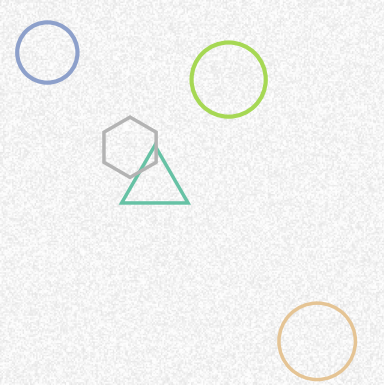[{"shape": "triangle", "thickness": 2.5, "radius": 0.5, "center": [0.402, 0.523]}, {"shape": "circle", "thickness": 3, "radius": 0.39, "center": [0.123, 0.864]}, {"shape": "circle", "thickness": 3, "radius": 0.48, "center": [0.594, 0.793]}, {"shape": "circle", "thickness": 2.5, "radius": 0.5, "center": [0.824, 0.113]}, {"shape": "hexagon", "thickness": 2.5, "radius": 0.39, "center": [0.338, 0.618]}]